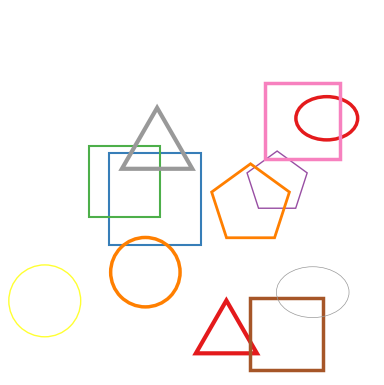[{"shape": "triangle", "thickness": 3, "radius": 0.46, "center": [0.588, 0.128]}, {"shape": "oval", "thickness": 2.5, "radius": 0.4, "center": [0.849, 0.693]}, {"shape": "square", "thickness": 1.5, "radius": 0.6, "center": [0.404, 0.483]}, {"shape": "square", "thickness": 1.5, "radius": 0.46, "center": [0.323, 0.529]}, {"shape": "pentagon", "thickness": 1, "radius": 0.41, "center": [0.72, 0.526]}, {"shape": "circle", "thickness": 2.5, "radius": 0.45, "center": [0.378, 0.293]}, {"shape": "pentagon", "thickness": 2, "radius": 0.53, "center": [0.651, 0.468]}, {"shape": "circle", "thickness": 1, "radius": 0.47, "center": [0.116, 0.219]}, {"shape": "square", "thickness": 2.5, "radius": 0.47, "center": [0.745, 0.133]}, {"shape": "square", "thickness": 2.5, "radius": 0.49, "center": [0.786, 0.685]}, {"shape": "oval", "thickness": 0.5, "radius": 0.47, "center": [0.812, 0.241]}, {"shape": "triangle", "thickness": 3, "radius": 0.53, "center": [0.408, 0.614]}]